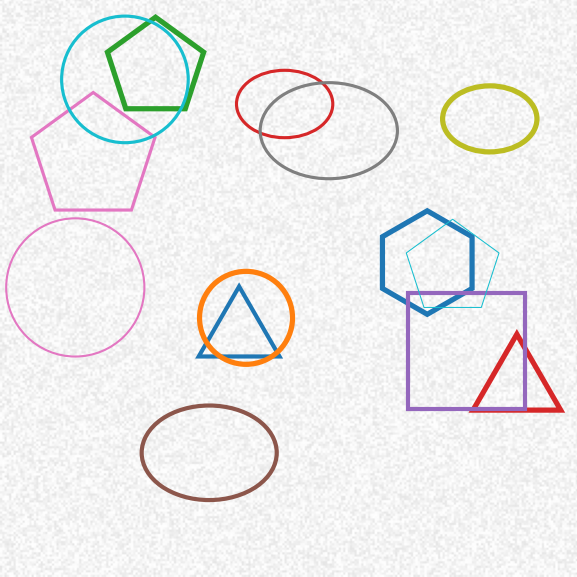[{"shape": "triangle", "thickness": 2, "radius": 0.4, "center": [0.414, 0.422]}, {"shape": "hexagon", "thickness": 2.5, "radius": 0.45, "center": [0.74, 0.544]}, {"shape": "circle", "thickness": 2.5, "radius": 0.4, "center": [0.426, 0.449]}, {"shape": "pentagon", "thickness": 2.5, "radius": 0.44, "center": [0.269, 0.882]}, {"shape": "triangle", "thickness": 2.5, "radius": 0.44, "center": [0.895, 0.333]}, {"shape": "oval", "thickness": 1.5, "radius": 0.42, "center": [0.493, 0.819]}, {"shape": "square", "thickness": 2, "radius": 0.51, "center": [0.807, 0.391]}, {"shape": "oval", "thickness": 2, "radius": 0.58, "center": [0.362, 0.215]}, {"shape": "pentagon", "thickness": 1.5, "radius": 0.56, "center": [0.161, 0.726]}, {"shape": "circle", "thickness": 1, "radius": 0.6, "center": [0.13, 0.501]}, {"shape": "oval", "thickness": 1.5, "radius": 0.59, "center": [0.569, 0.773]}, {"shape": "oval", "thickness": 2.5, "radius": 0.41, "center": [0.848, 0.793]}, {"shape": "pentagon", "thickness": 0.5, "radius": 0.42, "center": [0.784, 0.535]}, {"shape": "circle", "thickness": 1.5, "radius": 0.55, "center": [0.216, 0.862]}]